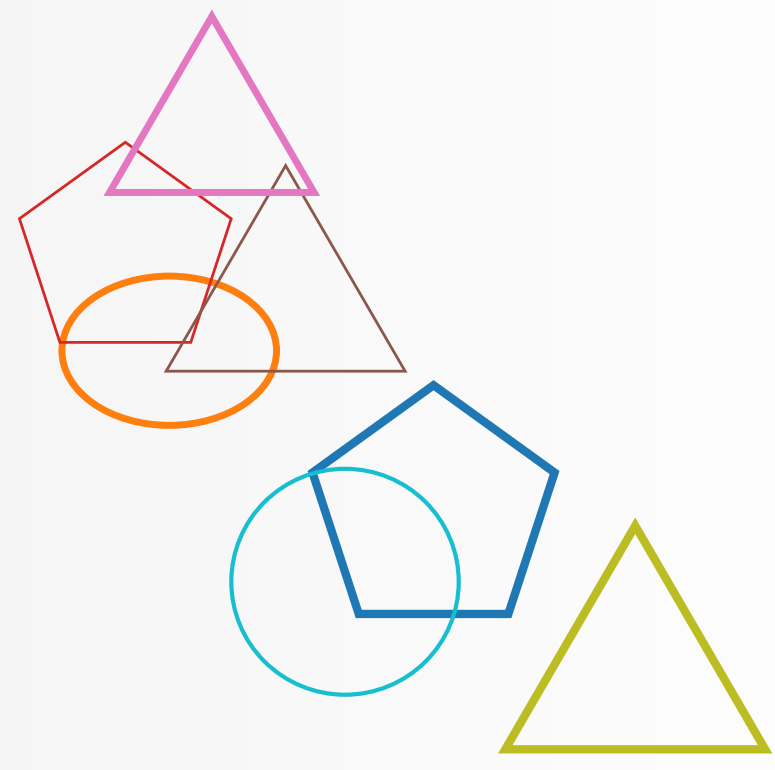[{"shape": "pentagon", "thickness": 3, "radius": 0.82, "center": [0.559, 0.336]}, {"shape": "oval", "thickness": 2.5, "radius": 0.69, "center": [0.218, 0.545]}, {"shape": "pentagon", "thickness": 1, "radius": 0.72, "center": [0.162, 0.672]}, {"shape": "triangle", "thickness": 1, "radius": 0.89, "center": [0.369, 0.607]}, {"shape": "triangle", "thickness": 2.5, "radius": 0.76, "center": [0.273, 0.826]}, {"shape": "triangle", "thickness": 3, "radius": 0.97, "center": [0.82, 0.124]}, {"shape": "circle", "thickness": 1.5, "radius": 0.73, "center": [0.445, 0.244]}]